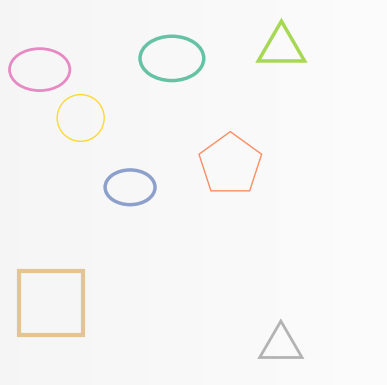[{"shape": "oval", "thickness": 2.5, "radius": 0.41, "center": [0.444, 0.848]}, {"shape": "pentagon", "thickness": 1, "radius": 0.43, "center": [0.594, 0.573]}, {"shape": "oval", "thickness": 2.5, "radius": 0.32, "center": [0.336, 0.514]}, {"shape": "oval", "thickness": 2, "radius": 0.39, "center": [0.102, 0.819]}, {"shape": "triangle", "thickness": 2.5, "radius": 0.34, "center": [0.726, 0.876]}, {"shape": "circle", "thickness": 1, "radius": 0.3, "center": [0.208, 0.694]}, {"shape": "square", "thickness": 3, "radius": 0.41, "center": [0.132, 0.213]}, {"shape": "triangle", "thickness": 2, "radius": 0.32, "center": [0.725, 0.103]}]